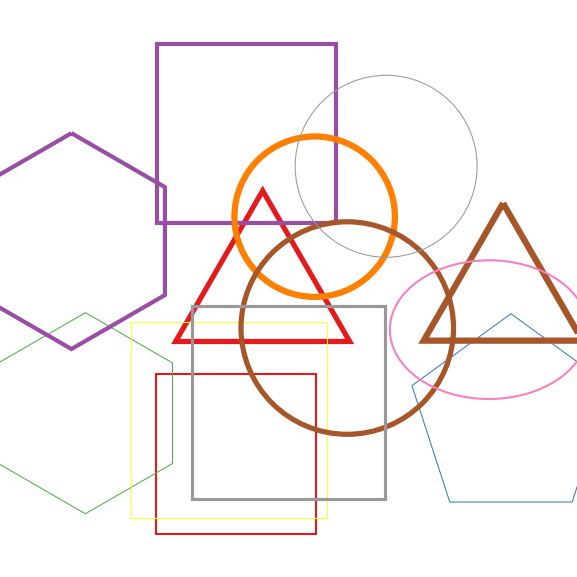[{"shape": "square", "thickness": 1, "radius": 0.69, "center": [0.408, 0.213]}, {"shape": "triangle", "thickness": 2.5, "radius": 0.87, "center": [0.455, 0.495]}, {"shape": "pentagon", "thickness": 0.5, "radius": 0.9, "center": [0.885, 0.276]}, {"shape": "hexagon", "thickness": 0.5, "radius": 0.87, "center": [0.148, 0.284]}, {"shape": "hexagon", "thickness": 2, "radius": 0.93, "center": [0.124, 0.582]}, {"shape": "square", "thickness": 2, "radius": 0.78, "center": [0.427, 0.768]}, {"shape": "circle", "thickness": 3, "radius": 0.69, "center": [0.545, 0.624]}, {"shape": "square", "thickness": 0.5, "radius": 0.85, "center": [0.397, 0.272]}, {"shape": "triangle", "thickness": 3, "radius": 0.79, "center": [0.871, 0.489]}, {"shape": "circle", "thickness": 2.5, "radius": 0.92, "center": [0.601, 0.431]}, {"shape": "oval", "thickness": 1, "radius": 0.86, "center": [0.847, 0.428]}, {"shape": "square", "thickness": 1.5, "radius": 0.83, "center": [0.5, 0.302]}, {"shape": "circle", "thickness": 0.5, "radius": 0.79, "center": [0.669, 0.711]}]